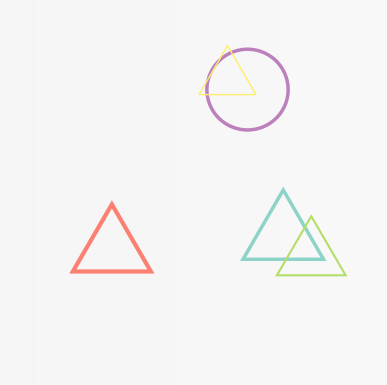[{"shape": "triangle", "thickness": 2.5, "radius": 0.6, "center": [0.731, 0.387]}, {"shape": "triangle", "thickness": 3, "radius": 0.58, "center": [0.289, 0.353]}, {"shape": "triangle", "thickness": 1.5, "radius": 0.51, "center": [0.803, 0.336]}, {"shape": "circle", "thickness": 2.5, "radius": 0.52, "center": [0.639, 0.767]}, {"shape": "triangle", "thickness": 1, "radius": 0.42, "center": [0.587, 0.797]}]